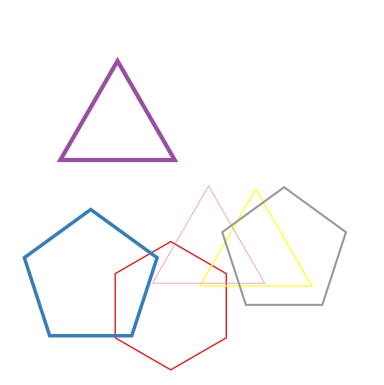[{"shape": "hexagon", "thickness": 1, "radius": 0.83, "center": [0.443, 0.206]}, {"shape": "pentagon", "thickness": 2.5, "radius": 0.91, "center": [0.236, 0.275]}, {"shape": "triangle", "thickness": 3, "radius": 0.86, "center": [0.305, 0.67]}, {"shape": "triangle", "thickness": 1, "radius": 0.84, "center": [0.664, 0.341]}, {"shape": "triangle", "thickness": 0.5, "radius": 0.84, "center": [0.542, 0.349]}, {"shape": "pentagon", "thickness": 1.5, "radius": 0.84, "center": [0.738, 0.345]}]